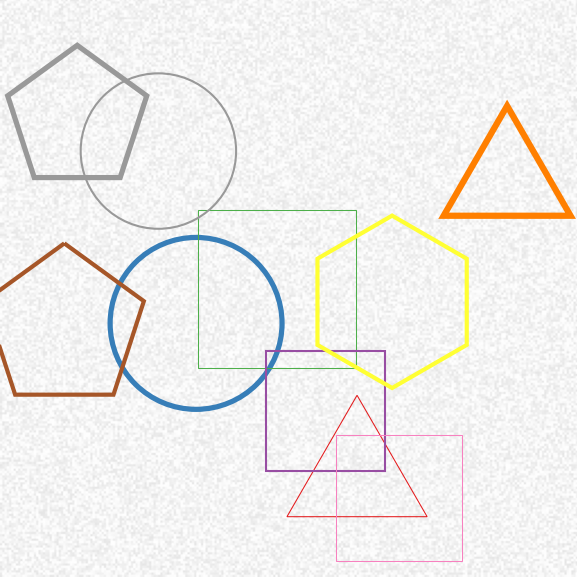[{"shape": "triangle", "thickness": 0.5, "radius": 0.7, "center": [0.618, 0.174]}, {"shape": "circle", "thickness": 2.5, "radius": 0.74, "center": [0.34, 0.439]}, {"shape": "square", "thickness": 0.5, "radius": 0.68, "center": [0.48, 0.498]}, {"shape": "square", "thickness": 1, "radius": 0.52, "center": [0.564, 0.287]}, {"shape": "triangle", "thickness": 3, "radius": 0.63, "center": [0.878, 0.689]}, {"shape": "hexagon", "thickness": 2, "radius": 0.75, "center": [0.679, 0.477]}, {"shape": "pentagon", "thickness": 2, "radius": 0.72, "center": [0.111, 0.433]}, {"shape": "square", "thickness": 0.5, "radius": 0.54, "center": [0.69, 0.136]}, {"shape": "circle", "thickness": 1, "radius": 0.67, "center": [0.274, 0.738]}, {"shape": "pentagon", "thickness": 2.5, "radius": 0.63, "center": [0.134, 0.794]}]